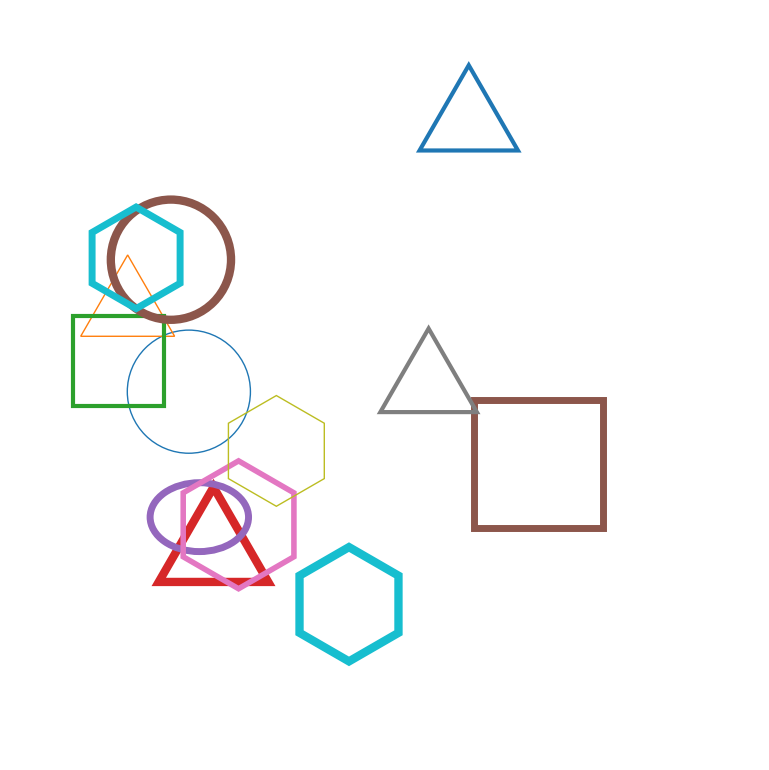[{"shape": "circle", "thickness": 0.5, "radius": 0.4, "center": [0.245, 0.491]}, {"shape": "triangle", "thickness": 1.5, "radius": 0.37, "center": [0.609, 0.841]}, {"shape": "triangle", "thickness": 0.5, "radius": 0.35, "center": [0.166, 0.598]}, {"shape": "square", "thickness": 1.5, "radius": 0.29, "center": [0.154, 0.531]}, {"shape": "triangle", "thickness": 3, "radius": 0.41, "center": [0.277, 0.285]}, {"shape": "oval", "thickness": 2.5, "radius": 0.32, "center": [0.259, 0.328]}, {"shape": "square", "thickness": 2.5, "radius": 0.42, "center": [0.699, 0.398]}, {"shape": "circle", "thickness": 3, "radius": 0.39, "center": [0.222, 0.663]}, {"shape": "hexagon", "thickness": 2, "radius": 0.42, "center": [0.31, 0.318]}, {"shape": "triangle", "thickness": 1.5, "radius": 0.36, "center": [0.557, 0.501]}, {"shape": "hexagon", "thickness": 0.5, "radius": 0.36, "center": [0.359, 0.414]}, {"shape": "hexagon", "thickness": 2.5, "radius": 0.33, "center": [0.177, 0.665]}, {"shape": "hexagon", "thickness": 3, "radius": 0.37, "center": [0.453, 0.215]}]